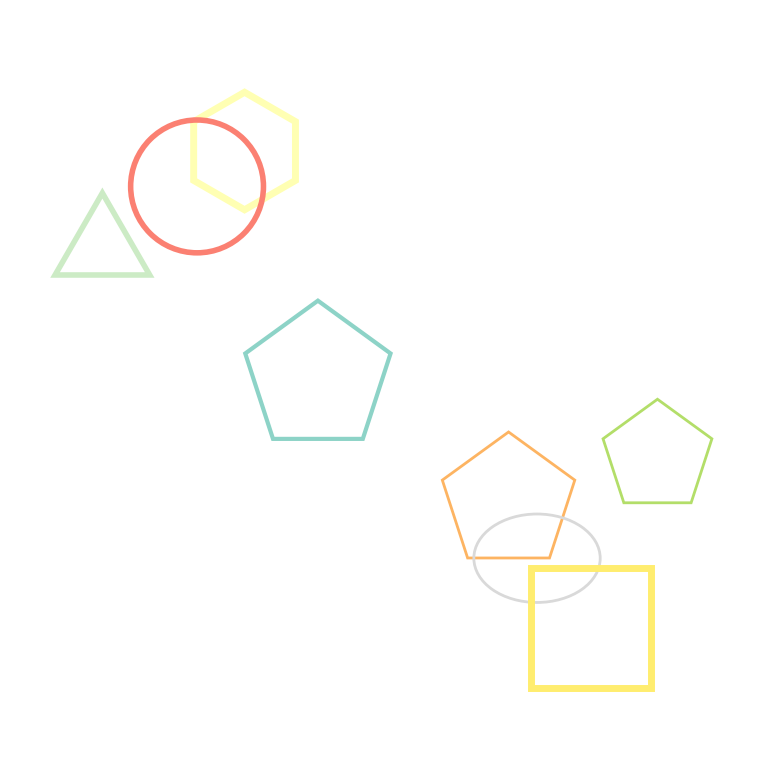[{"shape": "pentagon", "thickness": 1.5, "radius": 0.5, "center": [0.413, 0.51]}, {"shape": "hexagon", "thickness": 2.5, "radius": 0.38, "center": [0.318, 0.804]}, {"shape": "circle", "thickness": 2, "radius": 0.43, "center": [0.256, 0.758]}, {"shape": "pentagon", "thickness": 1, "radius": 0.45, "center": [0.66, 0.349]}, {"shape": "pentagon", "thickness": 1, "radius": 0.37, "center": [0.854, 0.407]}, {"shape": "oval", "thickness": 1, "radius": 0.41, "center": [0.697, 0.275]}, {"shape": "triangle", "thickness": 2, "radius": 0.35, "center": [0.133, 0.678]}, {"shape": "square", "thickness": 2.5, "radius": 0.39, "center": [0.768, 0.184]}]